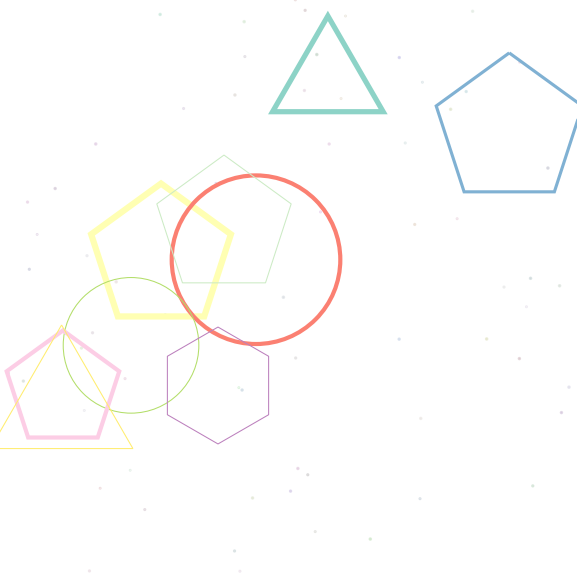[{"shape": "triangle", "thickness": 2.5, "radius": 0.55, "center": [0.568, 0.861]}, {"shape": "pentagon", "thickness": 3, "radius": 0.64, "center": [0.279, 0.554]}, {"shape": "circle", "thickness": 2, "radius": 0.73, "center": [0.443, 0.549]}, {"shape": "pentagon", "thickness": 1.5, "radius": 0.66, "center": [0.882, 0.775]}, {"shape": "circle", "thickness": 0.5, "radius": 0.59, "center": [0.227, 0.401]}, {"shape": "pentagon", "thickness": 2, "radius": 0.51, "center": [0.109, 0.324]}, {"shape": "hexagon", "thickness": 0.5, "radius": 0.51, "center": [0.377, 0.332]}, {"shape": "pentagon", "thickness": 0.5, "radius": 0.61, "center": [0.388, 0.608]}, {"shape": "triangle", "thickness": 0.5, "radius": 0.71, "center": [0.107, 0.294]}]